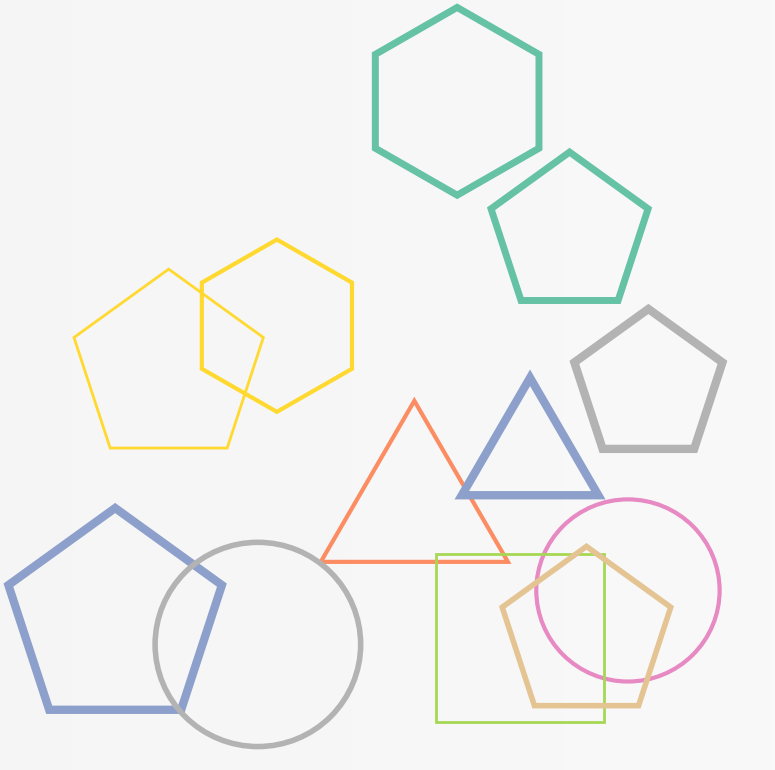[{"shape": "hexagon", "thickness": 2.5, "radius": 0.61, "center": [0.59, 0.868]}, {"shape": "pentagon", "thickness": 2.5, "radius": 0.53, "center": [0.735, 0.696]}, {"shape": "triangle", "thickness": 1.5, "radius": 0.7, "center": [0.535, 0.34]}, {"shape": "pentagon", "thickness": 3, "radius": 0.72, "center": [0.149, 0.195]}, {"shape": "triangle", "thickness": 3, "radius": 0.51, "center": [0.684, 0.408]}, {"shape": "circle", "thickness": 1.5, "radius": 0.59, "center": [0.81, 0.233]}, {"shape": "square", "thickness": 1, "radius": 0.54, "center": [0.671, 0.171]}, {"shape": "hexagon", "thickness": 1.5, "radius": 0.56, "center": [0.357, 0.577]}, {"shape": "pentagon", "thickness": 1, "radius": 0.64, "center": [0.218, 0.522]}, {"shape": "pentagon", "thickness": 2, "radius": 0.57, "center": [0.757, 0.176]}, {"shape": "circle", "thickness": 2, "radius": 0.66, "center": [0.333, 0.163]}, {"shape": "pentagon", "thickness": 3, "radius": 0.5, "center": [0.837, 0.498]}]